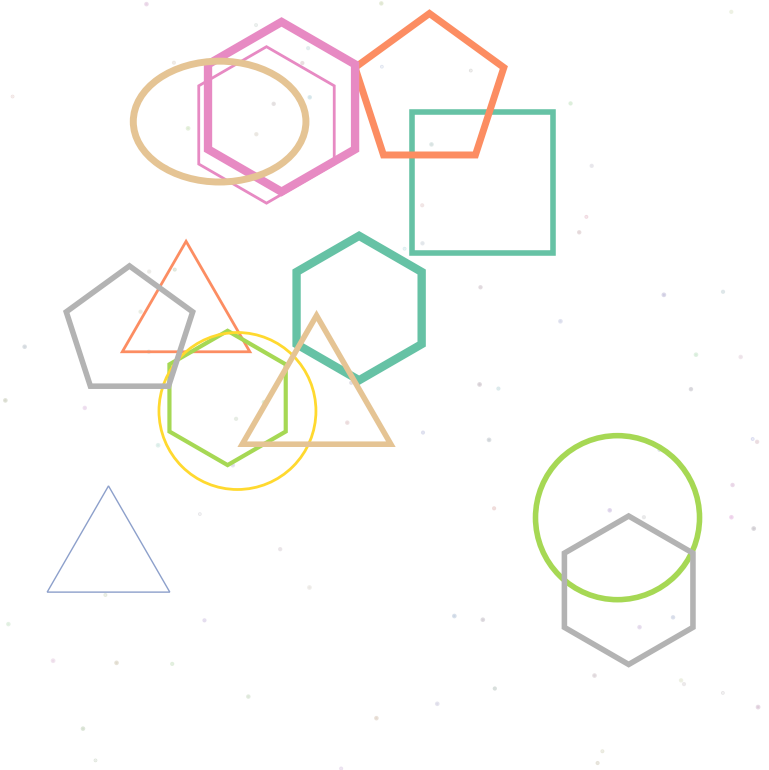[{"shape": "square", "thickness": 2, "radius": 0.46, "center": [0.627, 0.763]}, {"shape": "hexagon", "thickness": 3, "radius": 0.47, "center": [0.466, 0.6]}, {"shape": "triangle", "thickness": 1, "radius": 0.48, "center": [0.242, 0.591]}, {"shape": "pentagon", "thickness": 2.5, "radius": 0.51, "center": [0.558, 0.881]}, {"shape": "triangle", "thickness": 0.5, "radius": 0.46, "center": [0.141, 0.277]}, {"shape": "hexagon", "thickness": 1, "radius": 0.51, "center": [0.346, 0.838]}, {"shape": "hexagon", "thickness": 3, "radius": 0.55, "center": [0.366, 0.861]}, {"shape": "hexagon", "thickness": 1.5, "radius": 0.44, "center": [0.296, 0.483]}, {"shape": "circle", "thickness": 2, "radius": 0.53, "center": [0.802, 0.328]}, {"shape": "circle", "thickness": 1, "radius": 0.51, "center": [0.308, 0.466]}, {"shape": "triangle", "thickness": 2, "radius": 0.56, "center": [0.411, 0.479]}, {"shape": "oval", "thickness": 2.5, "radius": 0.56, "center": [0.285, 0.842]}, {"shape": "pentagon", "thickness": 2, "radius": 0.43, "center": [0.168, 0.568]}, {"shape": "hexagon", "thickness": 2, "radius": 0.48, "center": [0.816, 0.233]}]